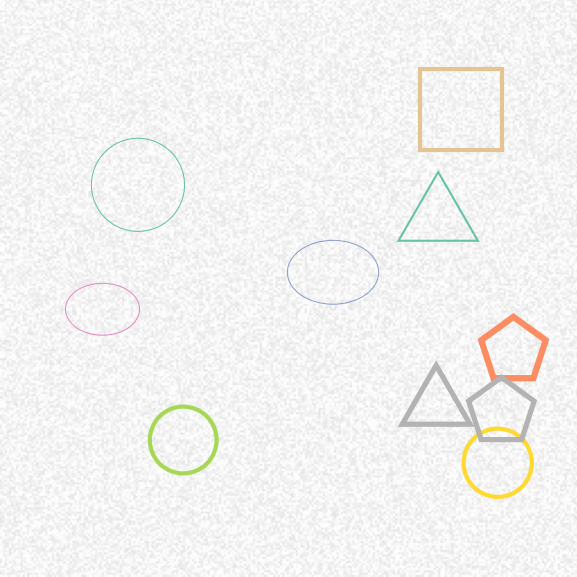[{"shape": "triangle", "thickness": 1, "radius": 0.4, "center": [0.759, 0.622]}, {"shape": "circle", "thickness": 0.5, "radius": 0.4, "center": [0.239, 0.679]}, {"shape": "pentagon", "thickness": 3, "radius": 0.29, "center": [0.889, 0.392]}, {"shape": "oval", "thickness": 0.5, "radius": 0.4, "center": [0.577, 0.528]}, {"shape": "oval", "thickness": 0.5, "radius": 0.32, "center": [0.178, 0.464]}, {"shape": "circle", "thickness": 2, "radius": 0.29, "center": [0.317, 0.237]}, {"shape": "circle", "thickness": 2, "radius": 0.3, "center": [0.862, 0.198]}, {"shape": "square", "thickness": 2, "radius": 0.35, "center": [0.798, 0.809]}, {"shape": "pentagon", "thickness": 2.5, "radius": 0.3, "center": [0.868, 0.286]}, {"shape": "triangle", "thickness": 2.5, "radius": 0.34, "center": [0.755, 0.298]}]